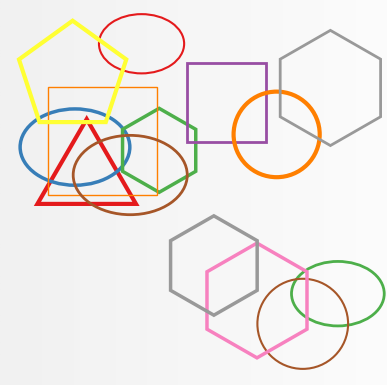[{"shape": "triangle", "thickness": 3, "radius": 0.73, "center": [0.224, 0.544]}, {"shape": "oval", "thickness": 1.5, "radius": 0.55, "center": [0.365, 0.886]}, {"shape": "oval", "thickness": 2.5, "radius": 0.71, "center": [0.193, 0.618]}, {"shape": "hexagon", "thickness": 2.5, "radius": 0.55, "center": [0.411, 0.61]}, {"shape": "oval", "thickness": 2, "radius": 0.6, "center": [0.872, 0.237]}, {"shape": "square", "thickness": 2, "radius": 0.51, "center": [0.585, 0.735]}, {"shape": "square", "thickness": 1, "radius": 0.7, "center": [0.264, 0.634]}, {"shape": "circle", "thickness": 3, "radius": 0.56, "center": [0.714, 0.651]}, {"shape": "pentagon", "thickness": 3, "radius": 0.73, "center": [0.187, 0.801]}, {"shape": "oval", "thickness": 2, "radius": 0.74, "center": [0.336, 0.545]}, {"shape": "circle", "thickness": 1.5, "radius": 0.59, "center": [0.781, 0.159]}, {"shape": "hexagon", "thickness": 2.5, "radius": 0.75, "center": [0.663, 0.22]}, {"shape": "hexagon", "thickness": 2, "radius": 0.75, "center": [0.853, 0.772]}, {"shape": "hexagon", "thickness": 2.5, "radius": 0.65, "center": [0.552, 0.31]}]